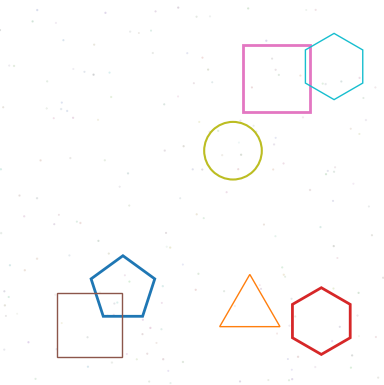[{"shape": "pentagon", "thickness": 2, "radius": 0.43, "center": [0.319, 0.249]}, {"shape": "triangle", "thickness": 1, "radius": 0.45, "center": [0.649, 0.197]}, {"shape": "hexagon", "thickness": 2, "radius": 0.43, "center": [0.835, 0.166]}, {"shape": "square", "thickness": 1, "radius": 0.42, "center": [0.232, 0.156]}, {"shape": "square", "thickness": 2, "radius": 0.43, "center": [0.717, 0.796]}, {"shape": "circle", "thickness": 1.5, "radius": 0.37, "center": [0.605, 0.609]}, {"shape": "hexagon", "thickness": 1, "radius": 0.43, "center": [0.868, 0.827]}]